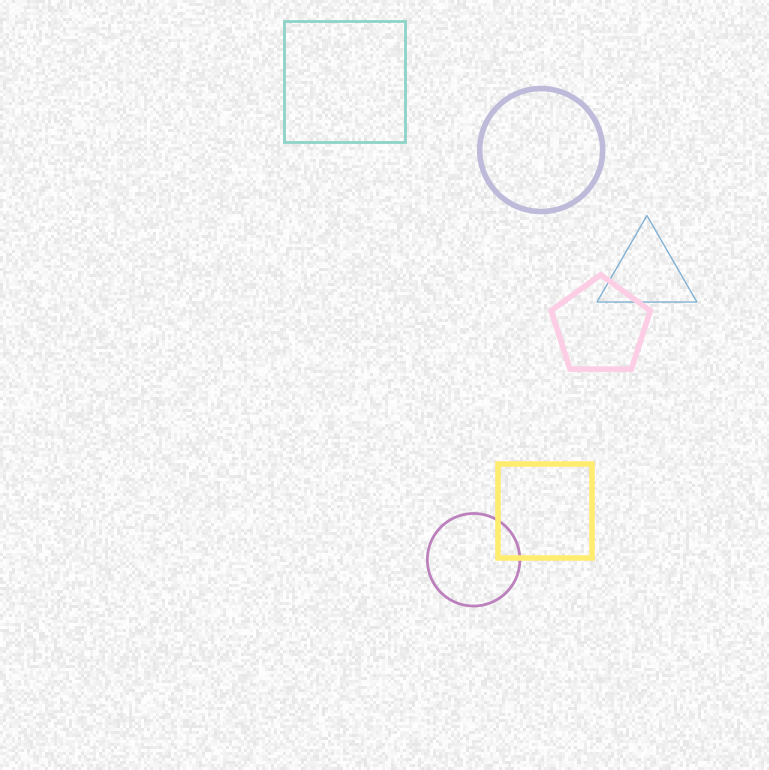[{"shape": "square", "thickness": 1, "radius": 0.39, "center": [0.448, 0.894]}, {"shape": "circle", "thickness": 2, "radius": 0.4, "center": [0.703, 0.805]}, {"shape": "triangle", "thickness": 0.5, "radius": 0.37, "center": [0.84, 0.645]}, {"shape": "pentagon", "thickness": 2, "radius": 0.34, "center": [0.78, 0.575]}, {"shape": "circle", "thickness": 1, "radius": 0.3, "center": [0.615, 0.273]}, {"shape": "square", "thickness": 2, "radius": 0.3, "center": [0.708, 0.337]}]